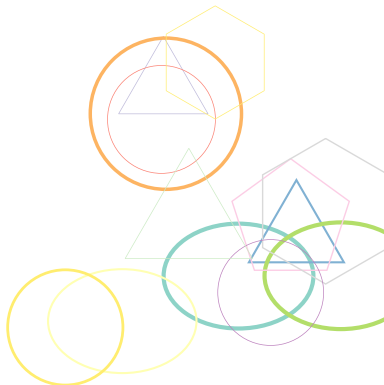[{"shape": "oval", "thickness": 3, "radius": 0.97, "center": [0.619, 0.283]}, {"shape": "oval", "thickness": 1.5, "radius": 0.96, "center": [0.318, 0.166]}, {"shape": "triangle", "thickness": 0.5, "radius": 0.67, "center": [0.424, 0.771]}, {"shape": "circle", "thickness": 0.5, "radius": 0.7, "center": [0.419, 0.69]}, {"shape": "triangle", "thickness": 1.5, "radius": 0.71, "center": [0.77, 0.39]}, {"shape": "circle", "thickness": 2.5, "radius": 0.98, "center": [0.431, 0.705]}, {"shape": "oval", "thickness": 3, "radius": 0.99, "center": [0.885, 0.284]}, {"shape": "pentagon", "thickness": 1, "radius": 0.8, "center": [0.755, 0.428]}, {"shape": "hexagon", "thickness": 1, "radius": 0.94, "center": [0.846, 0.451]}, {"shape": "circle", "thickness": 0.5, "radius": 0.69, "center": [0.703, 0.24]}, {"shape": "triangle", "thickness": 0.5, "radius": 0.96, "center": [0.49, 0.424]}, {"shape": "circle", "thickness": 2, "radius": 0.75, "center": [0.17, 0.15]}, {"shape": "hexagon", "thickness": 0.5, "radius": 0.73, "center": [0.559, 0.838]}]